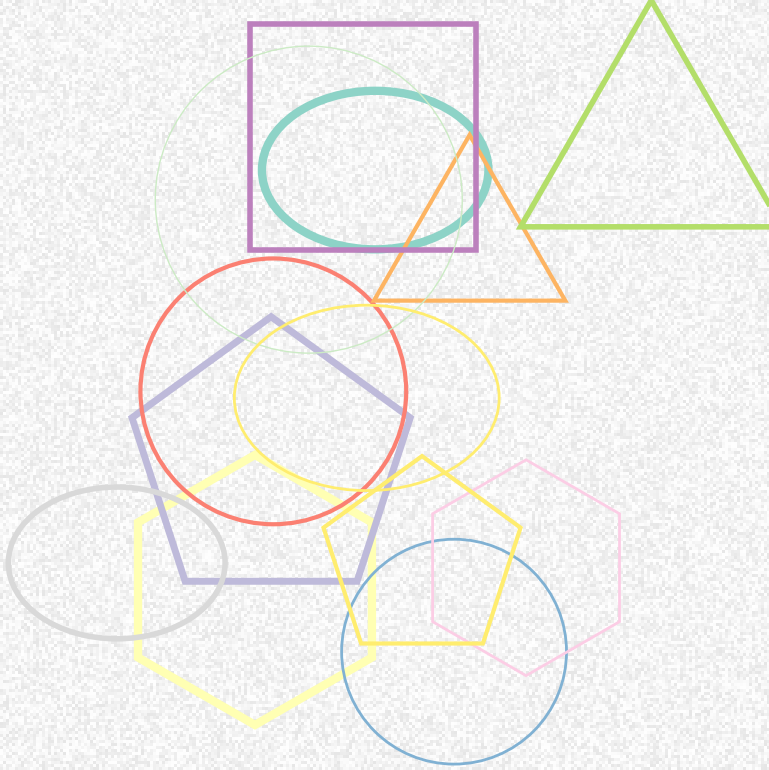[{"shape": "oval", "thickness": 3, "radius": 0.74, "center": [0.487, 0.779]}, {"shape": "hexagon", "thickness": 3, "radius": 0.88, "center": [0.331, 0.234]}, {"shape": "pentagon", "thickness": 2.5, "radius": 0.95, "center": [0.352, 0.399]}, {"shape": "circle", "thickness": 1.5, "radius": 0.86, "center": [0.355, 0.492]}, {"shape": "circle", "thickness": 1, "radius": 0.73, "center": [0.59, 0.154]}, {"shape": "triangle", "thickness": 1.5, "radius": 0.72, "center": [0.61, 0.681]}, {"shape": "triangle", "thickness": 2, "radius": 0.98, "center": [0.846, 0.803]}, {"shape": "hexagon", "thickness": 1, "radius": 0.7, "center": [0.683, 0.263]}, {"shape": "oval", "thickness": 2, "radius": 0.7, "center": [0.152, 0.269]}, {"shape": "square", "thickness": 2, "radius": 0.73, "center": [0.472, 0.823]}, {"shape": "circle", "thickness": 0.5, "radius": 1.0, "center": [0.401, 0.741]}, {"shape": "pentagon", "thickness": 1.5, "radius": 0.67, "center": [0.548, 0.273]}, {"shape": "oval", "thickness": 1, "radius": 0.86, "center": [0.476, 0.483]}]